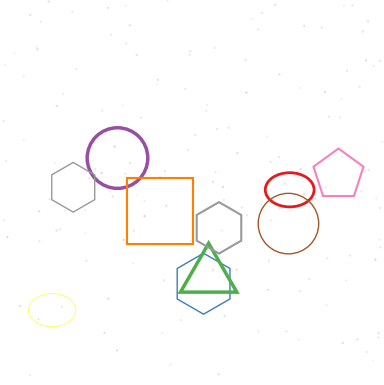[{"shape": "oval", "thickness": 2, "radius": 0.32, "center": [0.752, 0.507]}, {"shape": "hexagon", "thickness": 1, "radius": 0.4, "center": [0.529, 0.263]}, {"shape": "triangle", "thickness": 2.5, "radius": 0.42, "center": [0.542, 0.283]}, {"shape": "circle", "thickness": 2.5, "radius": 0.39, "center": [0.305, 0.589]}, {"shape": "square", "thickness": 1.5, "radius": 0.43, "center": [0.417, 0.451]}, {"shape": "oval", "thickness": 0.5, "radius": 0.31, "center": [0.135, 0.195]}, {"shape": "circle", "thickness": 1, "radius": 0.39, "center": [0.749, 0.419]}, {"shape": "pentagon", "thickness": 1.5, "radius": 0.34, "center": [0.879, 0.546]}, {"shape": "hexagon", "thickness": 1.5, "radius": 0.33, "center": [0.569, 0.408]}, {"shape": "hexagon", "thickness": 1, "radius": 0.32, "center": [0.19, 0.514]}]